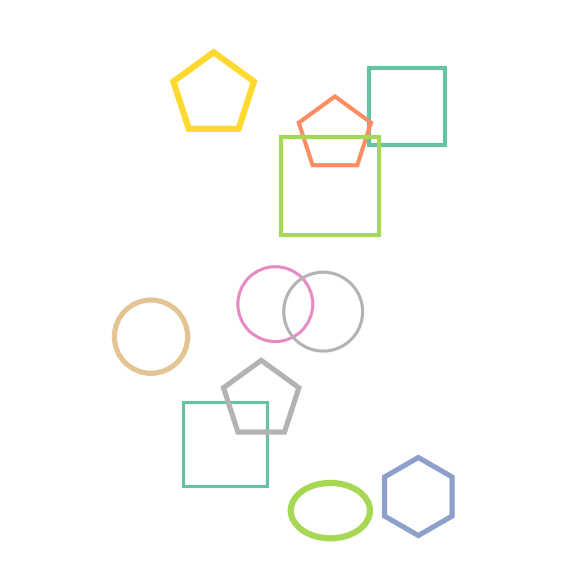[{"shape": "square", "thickness": 2, "radius": 0.33, "center": [0.705, 0.815]}, {"shape": "square", "thickness": 1.5, "radius": 0.36, "center": [0.389, 0.231]}, {"shape": "pentagon", "thickness": 2, "radius": 0.33, "center": [0.58, 0.766]}, {"shape": "hexagon", "thickness": 2.5, "radius": 0.34, "center": [0.724, 0.139]}, {"shape": "circle", "thickness": 1.5, "radius": 0.32, "center": [0.477, 0.472]}, {"shape": "square", "thickness": 2, "radius": 0.42, "center": [0.572, 0.677]}, {"shape": "oval", "thickness": 3, "radius": 0.34, "center": [0.572, 0.115]}, {"shape": "pentagon", "thickness": 3, "radius": 0.37, "center": [0.37, 0.835]}, {"shape": "circle", "thickness": 2.5, "radius": 0.32, "center": [0.262, 0.416]}, {"shape": "pentagon", "thickness": 2.5, "radius": 0.34, "center": [0.452, 0.307]}, {"shape": "circle", "thickness": 1.5, "radius": 0.34, "center": [0.56, 0.459]}]